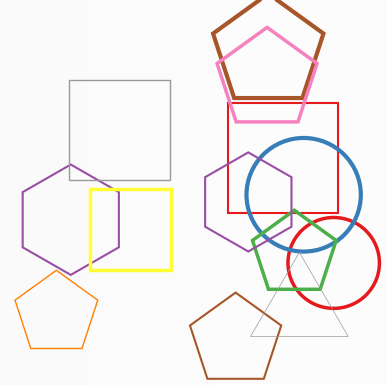[{"shape": "circle", "thickness": 2.5, "radius": 0.59, "center": [0.861, 0.317]}, {"shape": "square", "thickness": 1.5, "radius": 0.71, "center": [0.731, 0.59]}, {"shape": "circle", "thickness": 3, "radius": 0.74, "center": [0.784, 0.494]}, {"shape": "pentagon", "thickness": 2.5, "radius": 0.57, "center": [0.76, 0.34]}, {"shape": "hexagon", "thickness": 1.5, "radius": 0.72, "center": [0.183, 0.429]}, {"shape": "hexagon", "thickness": 1.5, "radius": 0.64, "center": [0.641, 0.475]}, {"shape": "pentagon", "thickness": 1, "radius": 0.56, "center": [0.146, 0.186]}, {"shape": "square", "thickness": 2.5, "radius": 0.52, "center": [0.338, 0.404]}, {"shape": "pentagon", "thickness": 1.5, "radius": 0.62, "center": [0.608, 0.116]}, {"shape": "pentagon", "thickness": 3, "radius": 0.75, "center": [0.692, 0.867]}, {"shape": "pentagon", "thickness": 2.5, "radius": 0.68, "center": [0.689, 0.793]}, {"shape": "triangle", "thickness": 0.5, "radius": 0.73, "center": [0.773, 0.199]}, {"shape": "square", "thickness": 1, "radius": 0.65, "center": [0.309, 0.663]}]